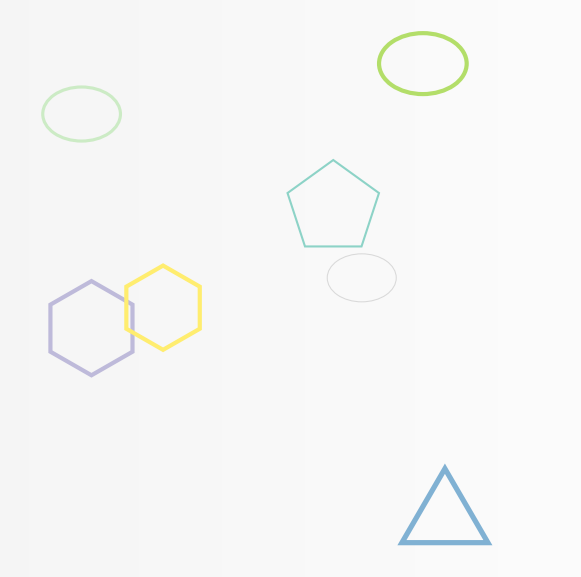[{"shape": "pentagon", "thickness": 1, "radius": 0.41, "center": [0.573, 0.639]}, {"shape": "hexagon", "thickness": 2, "radius": 0.41, "center": [0.157, 0.431]}, {"shape": "triangle", "thickness": 2.5, "radius": 0.43, "center": [0.765, 0.102]}, {"shape": "oval", "thickness": 2, "radius": 0.38, "center": [0.728, 0.889]}, {"shape": "oval", "thickness": 0.5, "radius": 0.3, "center": [0.622, 0.518]}, {"shape": "oval", "thickness": 1.5, "radius": 0.33, "center": [0.14, 0.802]}, {"shape": "hexagon", "thickness": 2, "radius": 0.36, "center": [0.281, 0.466]}]